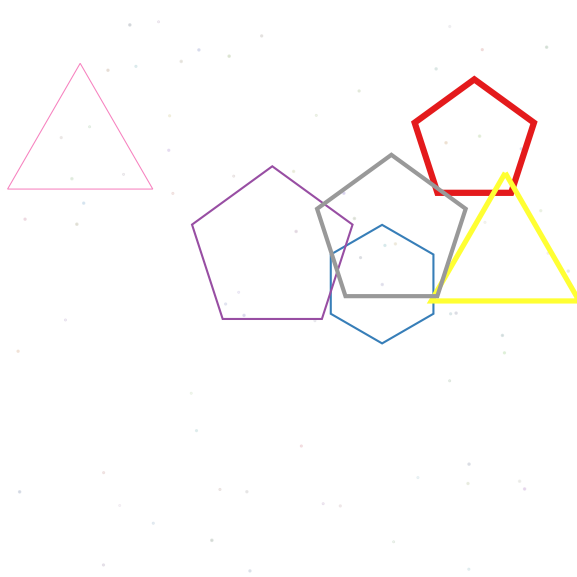[{"shape": "pentagon", "thickness": 3, "radius": 0.54, "center": [0.821, 0.753]}, {"shape": "hexagon", "thickness": 1, "radius": 0.51, "center": [0.662, 0.507]}, {"shape": "pentagon", "thickness": 1, "radius": 0.73, "center": [0.471, 0.565]}, {"shape": "triangle", "thickness": 2.5, "radius": 0.74, "center": [0.875, 0.552]}, {"shape": "triangle", "thickness": 0.5, "radius": 0.73, "center": [0.139, 0.744]}, {"shape": "pentagon", "thickness": 2, "radius": 0.68, "center": [0.678, 0.596]}]